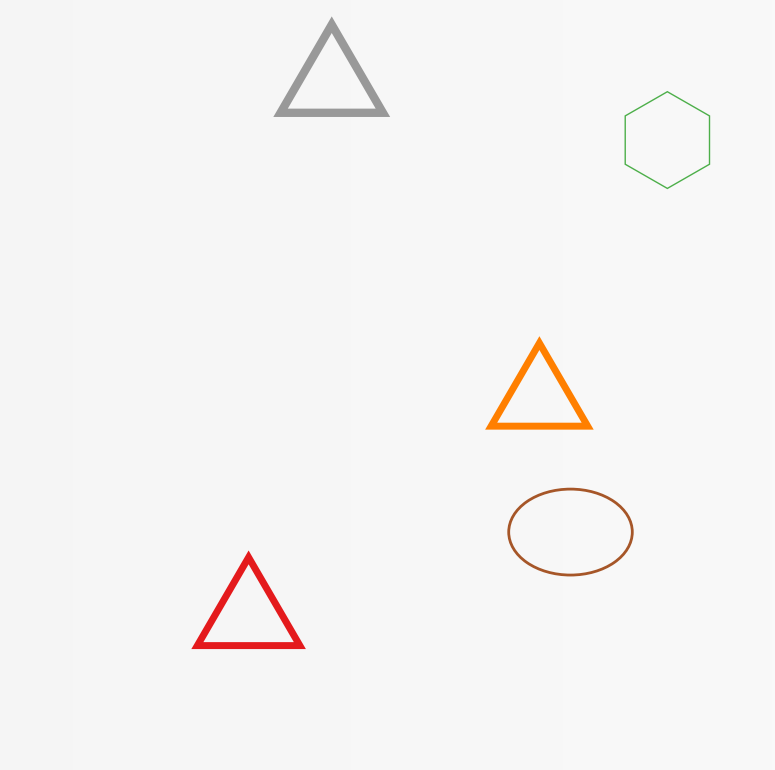[{"shape": "triangle", "thickness": 2.5, "radius": 0.38, "center": [0.321, 0.2]}, {"shape": "hexagon", "thickness": 0.5, "radius": 0.31, "center": [0.861, 0.818]}, {"shape": "triangle", "thickness": 2.5, "radius": 0.36, "center": [0.696, 0.482]}, {"shape": "oval", "thickness": 1, "radius": 0.4, "center": [0.736, 0.309]}, {"shape": "triangle", "thickness": 3, "radius": 0.38, "center": [0.428, 0.892]}]